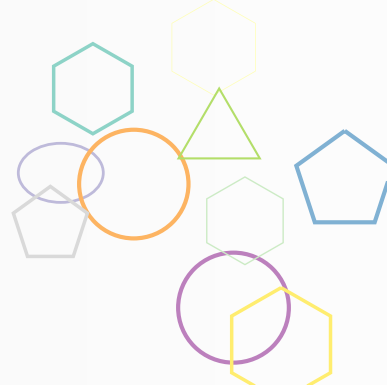[{"shape": "hexagon", "thickness": 2.5, "radius": 0.58, "center": [0.24, 0.77]}, {"shape": "hexagon", "thickness": 0.5, "radius": 0.62, "center": [0.551, 0.877]}, {"shape": "oval", "thickness": 2, "radius": 0.55, "center": [0.157, 0.551]}, {"shape": "pentagon", "thickness": 3, "radius": 0.66, "center": [0.89, 0.529]}, {"shape": "circle", "thickness": 3, "radius": 0.71, "center": [0.345, 0.522]}, {"shape": "triangle", "thickness": 1.5, "radius": 0.61, "center": [0.566, 0.649]}, {"shape": "pentagon", "thickness": 2.5, "radius": 0.5, "center": [0.13, 0.415]}, {"shape": "circle", "thickness": 3, "radius": 0.71, "center": [0.603, 0.201]}, {"shape": "hexagon", "thickness": 1, "radius": 0.57, "center": [0.632, 0.427]}, {"shape": "hexagon", "thickness": 2.5, "radius": 0.74, "center": [0.725, 0.105]}]